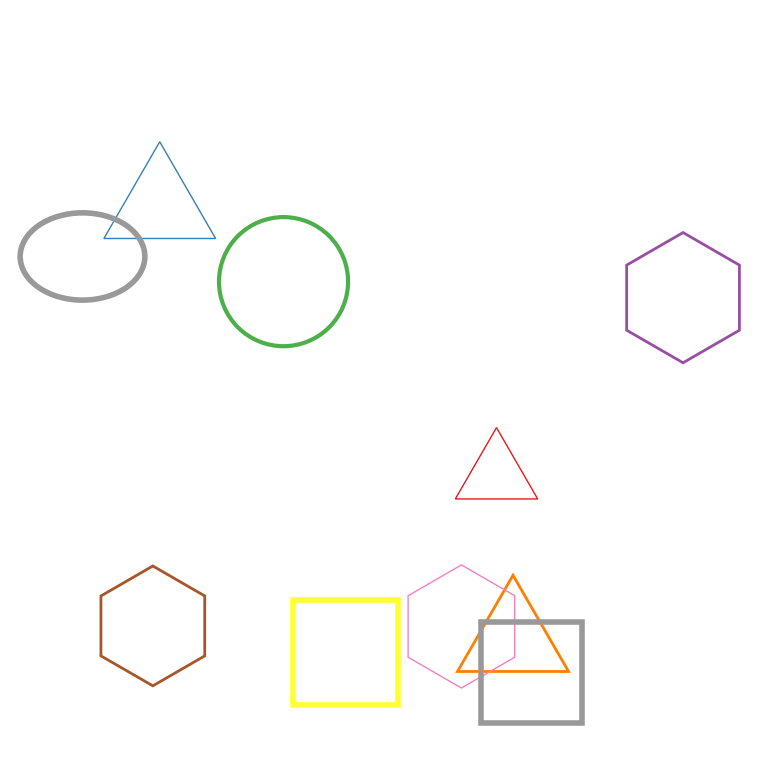[{"shape": "triangle", "thickness": 0.5, "radius": 0.31, "center": [0.645, 0.383]}, {"shape": "triangle", "thickness": 0.5, "radius": 0.42, "center": [0.207, 0.732]}, {"shape": "circle", "thickness": 1.5, "radius": 0.42, "center": [0.368, 0.634]}, {"shape": "hexagon", "thickness": 1, "radius": 0.42, "center": [0.887, 0.613]}, {"shape": "triangle", "thickness": 1, "radius": 0.42, "center": [0.666, 0.17]}, {"shape": "square", "thickness": 2, "radius": 0.34, "center": [0.449, 0.153]}, {"shape": "hexagon", "thickness": 1, "radius": 0.39, "center": [0.198, 0.187]}, {"shape": "hexagon", "thickness": 0.5, "radius": 0.4, "center": [0.599, 0.186]}, {"shape": "oval", "thickness": 2, "radius": 0.4, "center": [0.107, 0.667]}, {"shape": "square", "thickness": 2, "radius": 0.33, "center": [0.69, 0.126]}]